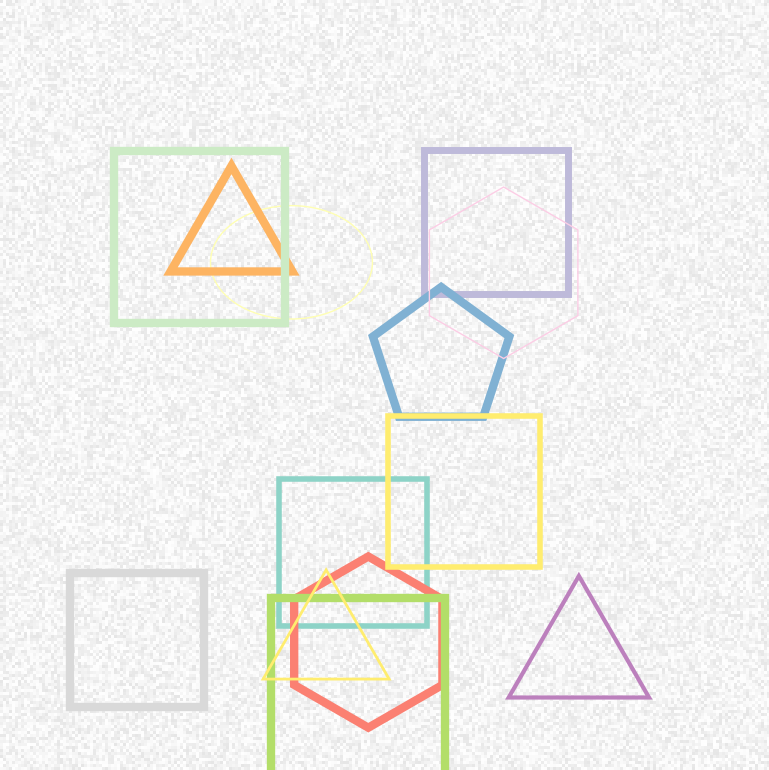[{"shape": "square", "thickness": 2, "radius": 0.48, "center": [0.458, 0.282]}, {"shape": "oval", "thickness": 0.5, "radius": 0.53, "center": [0.379, 0.659]}, {"shape": "square", "thickness": 2.5, "radius": 0.47, "center": [0.644, 0.712]}, {"shape": "hexagon", "thickness": 3, "radius": 0.56, "center": [0.478, 0.166]}, {"shape": "pentagon", "thickness": 3, "radius": 0.47, "center": [0.573, 0.534]}, {"shape": "triangle", "thickness": 3, "radius": 0.46, "center": [0.301, 0.693]}, {"shape": "square", "thickness": 3, "radius": 0.57, "center": [0.465, 0.11]}, {"shape": "hexagon", "thickness": 0.5, "radius": 0.56, "center": [0.654, 0.646]}, {"shape": "square", "thickness": 3, "radius": 0.44, "center": [0.178, 0.169]}, {"shape": "triangle", "thickness": 1.5, "radius": 0.53, "center": [0.752, 0.147]}, {"shape": "square", "thickness": 3, "radius": 0.56, "center": [0.259, 0.692]}, {"shape": "triangle", "thickness": 1, "radius": 0.47, "center": [0.424, 0.165]}, {"shape": "square", "thickness": 2, "radius": 0.49, "center": [0.603, 0.362]}]